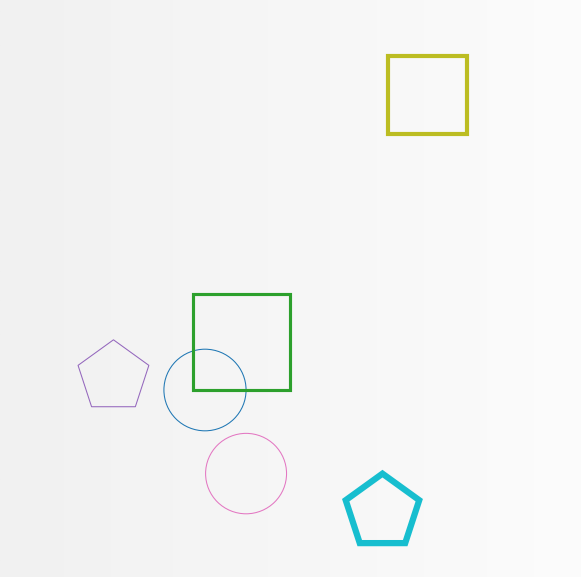[{"shape": "circle", "thickness": 0.5, "radius": 0.35, "center": [0.353, 0.324]}, {"shape": "square", "thickness": 1.5, "radius": 0.42, "center": [0.416, 0.407]}, {"shape": "pentagon", "thickness": 0.5, "radius": 0.32, "center": [0.195, 0.347]}, {"shape": "circle", "thickness": 0.5, "radius": 0.35, "center": [0.423, 0.179]}, {"shape": "square", "thickness": 2, "radius": 0.34, "center": [0.735, 0.835]}, {"shape": "pentagon", "thickness": 3, "radius": 0.33, "center": [0.658, 0.112]}]